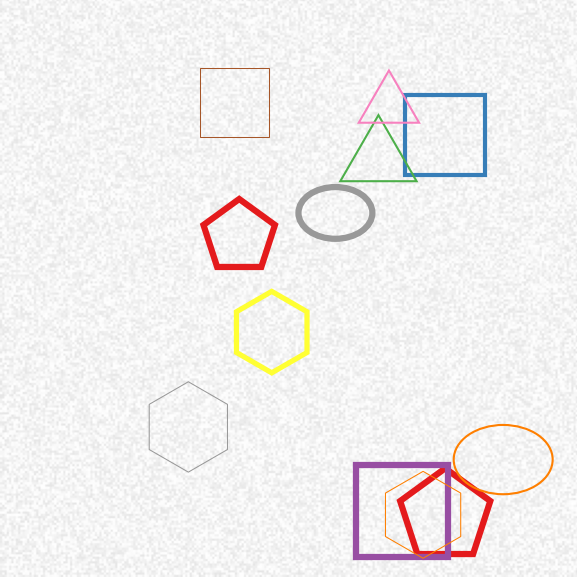[{"shape": "pentagon", "thickness": 3, "radius": 0.33, "center": [0.414, 0.589]}, {"shape": "pentagon", "thickness": 3, "radius": 0.41, "center": [0.771, 0.106]}, {"shape": "square", "thickness": 2, "radius": 0.34, "center": [0.771, 0.766]}, {"shape": "triangle", "thickness": 1, "radius": 0.38, "center": [0.655, 0.723]}, {"shape": "square", "thickness": 3, "radius": 0.4, "center": [0.697, 0.114]}, {"shape": "hexagon", "thickness": 0.5, "radius": 0.38, "center": [0.733, 0.108]}, {"shape": "oval", "thickness": 1, "radius": 0.43, "center": [0.871, 0.203]}, {"shape": "hexagon", "thickness": 2.5, "radius": 0.35, "center": [0.471, 0.424]}, {"shape": "square", "thickness": 0.5, "radius": 0.3, "center": [0.406, 0.822]}, {"shape": "triangle", "thickness": 1, "radius": 0.3, "center": [0.673, 0.817]}, {"shape": "hexagon", "thickness": 0.5, "radius": 0.39, "center": [0.326, 0.26]}, {"shape": "oval", "thickness": 3, "radius": 0.32, "center": [0.581, 0.63]}]